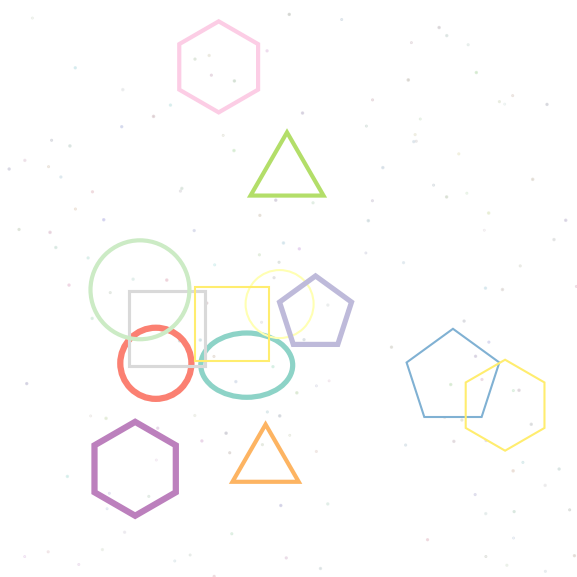[{"shape": "oval", "thickness": 2.5, "radius": 0.4, "center": [0.427, 0.367]}, {"shape": "circle", "thickness": 1, "radius": 0.29, "center": [0.484, 0.473]}, {"shape": "pentagon", "thickness": 2.5, "radius": 0.33, "center": [0.546, 0.456]}, {"shape": "circle", "thickness": 3, "radius": 0.31, "center": [0.27, 0.37]}, {"shape": "pentagon", "thickness": 1, "radius": 0.42, "center": [0.784, 0.345]}, {"shape": "triangle", "thickness": 2, "radius": 0.33, "center": [0.46, 0.198]}, {"shape": "triangle", "thickness": 2, "radius": 0.36, "center": [0.497, 0.697]}, {"shape": "hexagon", "thickness": 2, "radius": 0.39, "center": [0.379, 0.883]}, {"shape": "square", "thickness": 1.5, "radius": 0.33, "center": [0.289, 0.43]}, {"shape": "hexagon", "thickness": 3, "radius": 0.41, "center": [0.234, 0.187]}, {"shape": "circle", "thickness": 2, "radius": 0.43, "center": [0.242, 0.497]}, {"shape": "hexagon", "thickness": 1, "radius": 0.39, "center": [0.875, 0.297]}, {"shape": "square", "thickness": 1, "radius": 0.32, "center": [0.402, 0.438]}]